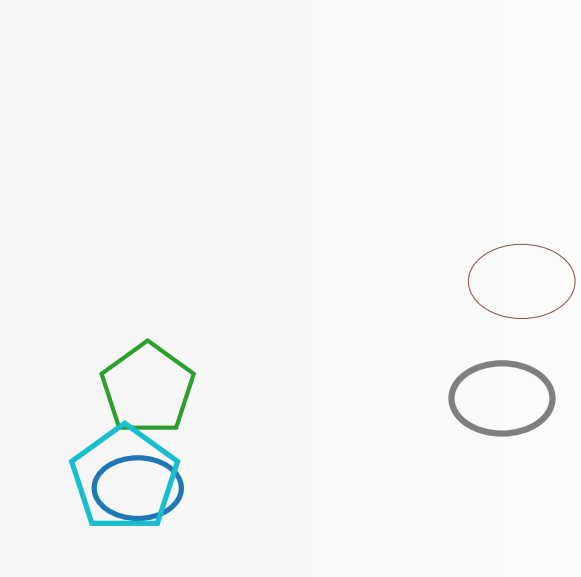[{"shape": "oval", "thickness": 2.5, "radius": 0.38, "center": [0.237, 0.154]}, {"shape": "pentagon", "thickness": 2, "radius": 0.42, "center": [0.254, 0.326]}, {"shape": "oval", "thickness": 0.5, "radius": 0.46, "center": [0.898, 0.512]}, {"shape": "oval", "thickness": 3, "radius": 0.43, "center": [0.864, 0.309]}, {"shape": "pentagon", "thickness": 2.5, "radius": 0.48, "center": [0.214, 0.17]}]